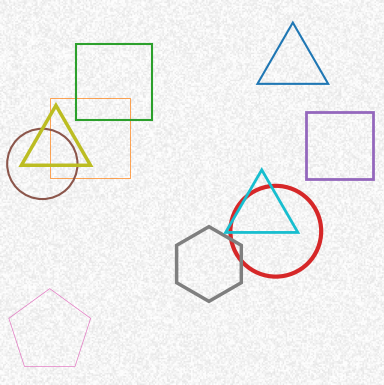[{"shape": "triangle", "thickness": 1.5, "radius": 0.53, "center": [0.761, 0.835]}, {"shape": "square", "thickness": 0.5, "radius": 0.52, "center": [0.233, 0.641]}, {"shape": "square", "thickness": 1.5, "radius": 0.49, "center": [0.296, 0.788]}, {"shape": "circle", "thickness": 3, "radius": 0.59, "center": [0.716, 0.399]}, {"shape": "square", "thickness": 2, "radius": 0.44, "center": [0.882, 0.621]}, {"shape": "circle", "thickness": 1.5, "radius": 0.46, "center": [0.11, 0.574]}, {"shape": "pentagon", "thickness": 0.5, "radius": 0.56, "center": [0.129, 0.139]}, {"shape": "hexagon", "thickness": 2.5, "radius": 0.49, "center": [0.543, 0.314]}, {"shape": "triangle", "thickness": 2.5, "radius": 0.52, "center": [0.145, 0.623]}, {"shape": "triangle", "thickness": 2, "radius": 0.54, "center": [0.68, 0.45]}]